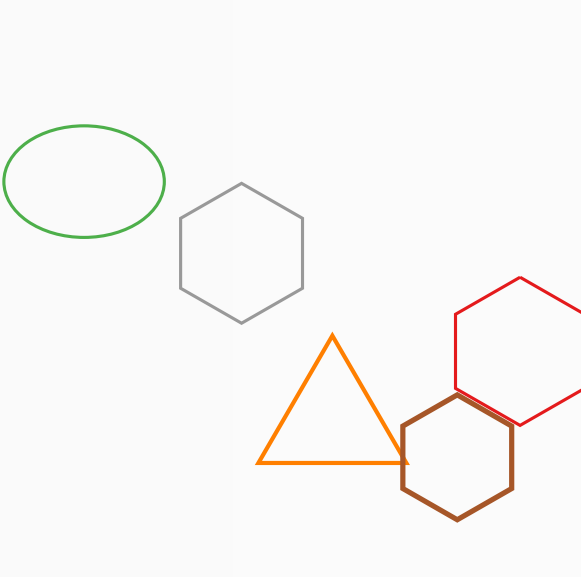[{"shape": "hexagon", "thickness": 1.5, "radius": 0.64, "center": [0.895, 0.391]}, {"shape": "oval", "thickness": 1.5, "radius": 0.69, "center": [0.145, 0.685]}, {"shape": "triangle", "thickness": 2, "radius": 0.73, "center": [0.572, 0.271]}, {"shape": "hexagon", "thickness": 2.5, "radius": 0.54, "center": [0.787, 0.207]}, {"shape": "hexagon", "thickness": 1.5, "radius": 0.61, "center": [0.416, 0.561]}]